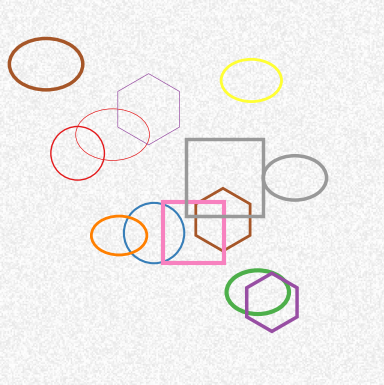[{"shape": "oval", "thickness": 0.5, "radius": 0.48, "center": [0.292, 0.65]}, {"shape": "circle", "thickness": 1, "radius": 0.35, "center": [0.202, 0.602]}, {"shape": "circle", "thickness": 1.5, "radius": 0.39, "center": [0.4, 0.395]}, {"shape": "oval", "thickness": 3, "radius": 0.41, "center": [0.67, 0.241]}, {"shape": "hexagon", "thickness": 0.5, "radius": 0.46, "center": [0.386, 0.716]}, {"shape": "hexagon", "thickness": 2.5, "radius": 0.38, "center": [0.706, 0.215]}, {"shape": "oval", "thickness": 2, "radius": 0.36, "center": [0.309, 0.388]}, {"shape": "oval", "thickness": 2, "radius": 0.39, "center": [0.653, 0.791]}, {"shape": "hexagon", "thickness": 2, "radius": 0.41, "center": [0.579, 0.429]}, {"shape": "oval", "thickness": 2.5, "radius": 0.48, "center": [0.12, 0.833]}, {"shape": "square", "thickness": 3, "radius": 0.4, "center": [0.503, 0.396]}, {"shape": "oval", "thickness": 2.5, "radius": 0.41, "center": [0.766, 0.538]}, {"shape": "square", "thickness": 2.5, "radius": 0.5, "center": [0.583, 0.539]}]